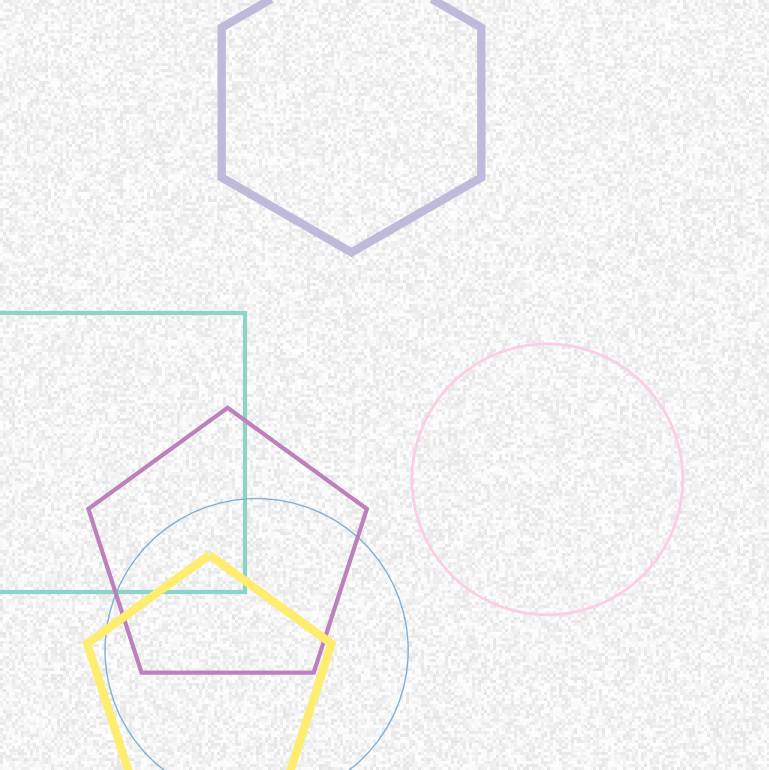[{"shape": "square", "thickness": 1.5, "radius": 0.91, "center": [0.137, 0.412]}, {"shape": "hexagon", "thickness": 3, "radius": 0.97, "center": [0.457, 0.867]}, {"shape": "circle", "thickness": 0.5, "radius": 0.98, "center": [0.333, 0.156]}, {"shape": "circle", "thickness": 1, "radius": 0.88, "center": [0.711, 0.377]}, {"shape": "pentagon", "thickness": 1.5, "radius": 0.95, "center": [0.296, 0.28]}, {"shape": "pentagon", "thickness": 3, "radius": 0.83, "center": [0.272, 0.112]}]